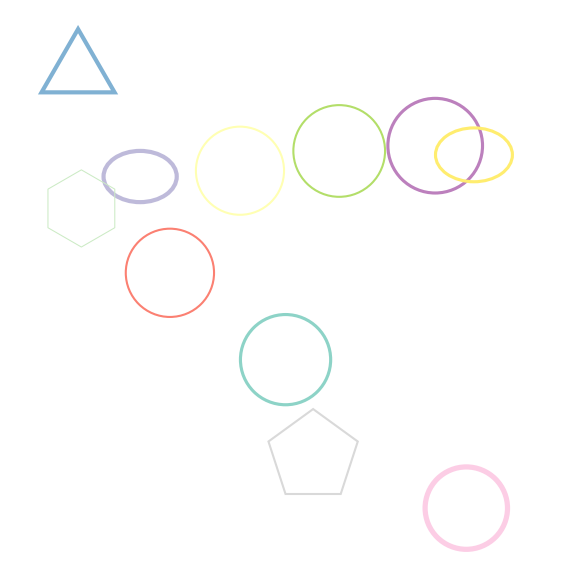[{"shape": "circle", "thickness": 1.5, "radius": 0.39, "center": [0.494, 0.376]}, {"shape": "circle", "thickness": 1, "radius": 0.38, "center": [0.416, 0.704]}, {"shape": "oval", "thickness": 2, "radius": 0.32, "center": [0.243, 0.693]}, {"shape": "circle", "thickness": 1, "radius": 0.38, "center": [0.294, 0.527]}, {"shape": "triangle", "thickness": 2, "radius": 0.37, "center": [0.135, 0.876]}, {"shape": "circle", "thickness": 1, "radius": 0.4, "center": [0.587, 0.738]}, {"shape": "circle", "thickness": 2.5, "radius": 0.36, "center": [0.807, 0.119]}, {"shape": "pentagon", "thickness": 1, "radius": 0.41, "center": [0.542, 0.21]}, {"shape": "circle", "thickness": 1.5, "radius": 0.41, "center": [0.754, 0.747]}, {"shape": "hexagon", "thickness": 0.5, "radius": 0.33, "center": [0.141, 0.638]}, {"shape": "oval", "thickness": 1.5, "radius": 0.33, "center": [0.821, 0.731]}]